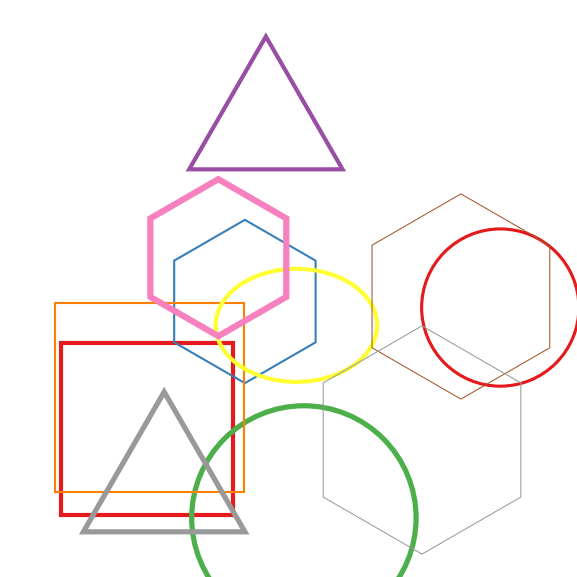[{"shape": "square", "thickness": 2, "radius": 0.74, "center": [0.255, 0.256]}, {"shape": "circle", "thickness": 1.5, "radius": 0.68, "center": [0.866, 0.467]}, {"shape": "hexagon", "thickness": 1, "radius": 0.71, "center": [0.424, 0.477]}, {"shape": "circle", "thickness": 2.5, "radius": 0.97, "center": [0.526, 0.102]}, {"shape": "triangle", "thickness": 2, "radius": 0.77, "center": [0.46, 0.783]}, {"shape": "square", "thickness": 1, "radius": 0.82, "center": [0.259, 0.311]}, {"shape": "oval", "thickness": 2, "radius": 0.7, "center": [0.513, 0.436]}, {"shape": "hexagon", "thickness": 0.5, "radius": 0.89, "center": [0.798, 0.486]}, {"shape": "hexagon", "thickness": 3, "radius": 0.68, "center": [0.378, 0.553]}, {"shape": "hexagon", "thickness": 0.5, "radius": 0.99, "center": [0.731, 0.237]}, {"shape": "triangle", "thickness": 2.5, "radius": 0.81, "center": [0.284, 0.159]}]